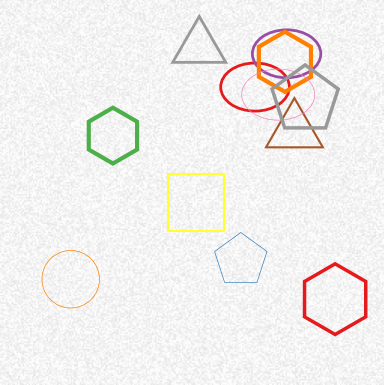[{"shape": "oval", "thickness": 2, "radius": 0.45, "center": [0.662, 0.774]}, {"shape": "hexagon", "thickness": 2.5, "radius": 0.46, "center": [0.87, 0.223]}, {"shape": "pentagon", "thickness": 0.5, "radius": 0.36, "center": [0.625, 0.325]}, {"shape": "hexagon", "thickness": 3, "radius": 0.36, "center": [0.293, 0.648]}, {"shape": "oval", "thickness": 2, "radius": 0.44, "center": [0.744, 0.86]}, {"shape": "circle", "thickness": 0.5, "radius": 0.37, "center": [0.184, 0.275]}, {"shape": "hexagon", "thickness": 3, "radius": 0.39, "center": [0.74, 0.84]}, {"shape": "square", "thickness": 1.5, "radius": 0.37, "center": [0.509, 0.474]}, {"shape": "triangle", "thickness": 1.5, "radius": 0.43, "center": [0.765, 0.66]}, {"shape": "oval", "thickness": 0.5, "radius": 0.47, "center": [0.723, 0.754]}, {"shape": "pentagon", "thickness": 2.5, "radius": 0.45, "center": [0.793, 0.741]}, {"shape": "triangle", "thickness": 2, "radius": 0.4, "center": [0.518, 0.878]}]